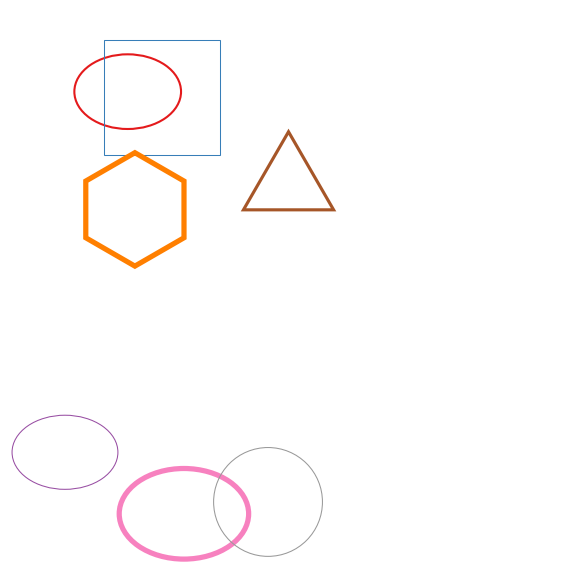[{"shape": "oval", "thickness": 1, "radius": 0.46, "center": [0.221, 0.84]}, {"shape": "square", "thickness": 0.5, "radius": 0.5, "center": [0.281, 0.83]}, {"shape": "oval", "thickness": 0.5, "radius": 0.46, "center": [0.113, 0.216]}, {"shape": "hexagon", "thickness": 2.5, "radius": 0.49, "center": [0.234, 0.637]}, {"shape": "triangle", "thickness": 1.5, "radius": 0.45, "center": [0.5, 0.681]}, {"shape": "oval", "thickness": 2.5, "radius": 0.56, "center": [0.318, 0.109]}, {"shape": "circle", "thickness": 0.5, "radius": 0.47, "center": [0.464, 0.13]}]